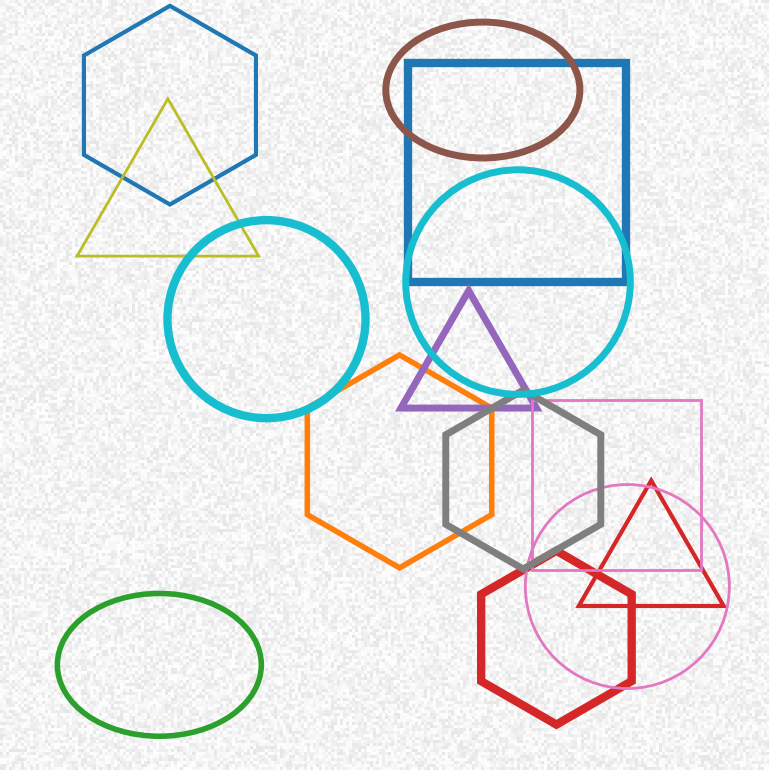[{"shape": "hexagon", "thickness": 1.5, "radius": 0.65, "center": [0.221, 0.863]}, {"shape": "square", "thickness": 3, "radius": 0.71, "center": [0.672, 0.776]}, {"shape": "hexagon", "thickness": 2, "radius": 0.69, "center": [0.519, 0.401]}, {"shape": "oval", "thickness": 2, "radius": 0.66, "center": [0.207, 0.137]}, {"shape": "triangle", "thickness": 1.5, "radius": 0.54, "center": [0.846, 0.267]}, {"shape": "hexagon", "thickness": 3, "radius": 0.56, "center": [0.723, 0.172]}, {"shape": "triangle", "thickness": 2.5, "radius": 0.51, "center": [0.609, 0.521]}, {"shape": "oval", "thickness": 2.5, "radius": 0.63, "center": [0.627, 0.883]}, {"shape": "circle", "thickness": 1, "radius": 0.66, "center": [0.815, 0.238]}, {"shape": "square", "thickness": 1, "radius": 0.55, "center": [0.801, 0.37]}, {"shape": "hexagon", "thickness": 2.5, "radius": 0.58, "center": [0.68, 0.377]}, {"shape": "triangle", "thickness": 1, "radius": 0.68, "center": [0.218, 0.735]}, {"shape": "circle", "thickness": 3, "radius": 0.64, "center": [0.346, 0.586]}, {"shape": "circle", "thickness": 2.5, "radius": 0.73, "center": [0.673, 0.634]}]